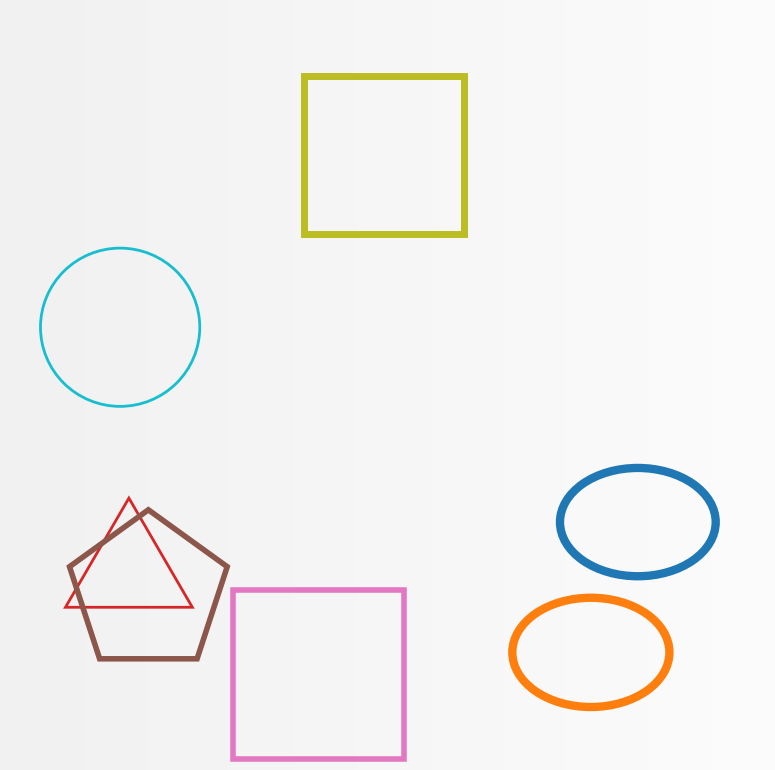[{"shape": "oval", "thickness": 3, "radius": 0.5, "center": [0.823, 0.322]}, {"shape": "oval", "thickness": 3, "radius": 0.51, "center": [0.762, 0.153]}, {"shape": "triangle", "thickness": 1, "radius": 0.47, "center": [0.166, 0.259]}, {"shape": "pentagon", "thickness": 2, "radius": 0.53, "center": [0.191, 0.231]}, {"shape": "square", "thickness": 2, "radius": 0.55, "center": [0.411, 0.124]}, {"shape": "square", "thickness": 2.5, "radius": 0.52, "center": [0.496, 0.799]}, {"shape": "circle", "thickness": 1, "radius": 0.51, "center": [0.155, 0.575]}]